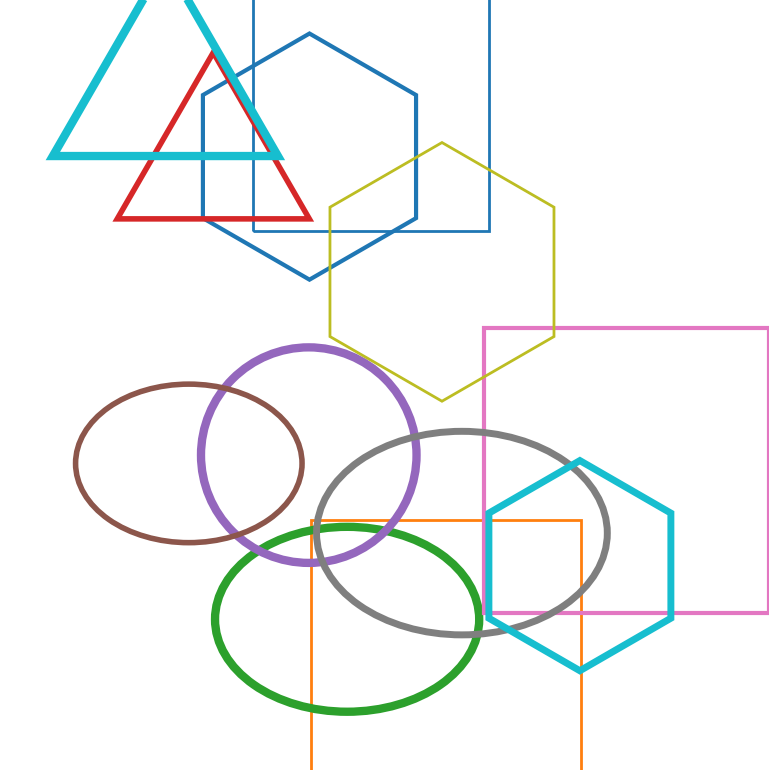[{"shape": "hexagon", "thickness": 1.5, "radius": 0.8, "center": [0.402, 0.797]}, {"shape": "square", "thickness": 1, "radius": 0.77, "center": [0.482, 0.854]}, {"shape": "square", "thickness": 1, "radius": 0.87, "center": [0.579, 0.15]}, {"shape": "oval", "thickness": 3, "radius": 0.86, "center": [0.451, 0.196]}, {"shape": "triangle", "thickness": 2, "radius": 0.72, "center": [0.277, 0.788]}, {"shape": "circle", "thickness": 3, "radius": 0.7, "center": [0.401, 0.409]}, {"shape": "oval", "thickness": 2, "radius": 0.74, "center": [0.245, 0.398]}, {"shape": "square", "thickness": 1.5, "radius": 0.92, "center": [0.814, 0.389]}, {"shape": "oval", "thickness": 2.5, "radius": 0.94, "center": [0.6, 0.308]}, {"shape": "hexagon", "thickness": 1, "radius": 0.84, "center": [0.574, 0.647]}, {"shape": "triangle", "thickness": 3, "radius": 0.84, "center": [0.215, 0.882]}, {"shape": "hexagon", "thickness": 2.5, "radius": 0.68, "center": [0.753, 0.265]}]